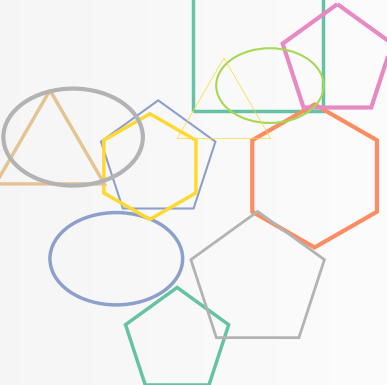[{"shape": "square", "thickness": 2.5, "radius": 0.84, "center": [0.666, 0.88]}, {"shape": "pentagon", "thickness": 2.5, "radius": 0.7, "center": [0.457, 0.113]}, {"shape": "hexagon", "thickness": 3, "radius": 0.93, "center": [0.812, 0.543]}, {"shape": "pentagon", "thickness": 1.5, "radius": 0.78, "center": [0.408, 0.584]}, {"shape": "oval", "thickness": 2.5, "radius": 0.86, "center": [0.3, 0.328]}, {"shape": "pentagon", "thickness": 3, "radius": 0.74, "center": [0.871, 0.841]}, {"shape": "oval", "thickness": 1.5, "radius": 0.69, "center": [0.697, 0.778]}, {"shape": "hexagon", "thickness": 2.5, "radius": 0.69, "center": [0.387, 0.567]}, {"shape": "triangle", "thickness": 0.5, "radius": 0.7, "center": [0.578, 0.71]}, {"shape": "triangle", "thickness": 2.5, "radius": 0.81, "center": [0.129, 0.603]}, {"shape": "pentagon", "thickness": 2, "radius": 0.91, "center": [0.665, 0.27]}, {"shape": "oval", "thickness": 3, "radius": 0.9, "center": [0.189, 0.644]}]